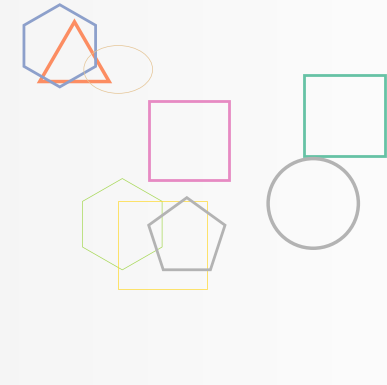[{"shape": "square", "thickness": 2, "radius": 0.53, "center": [0.889, 0.699]}, {"shape": "triangle", "thickness": 2.5, "radius": 0.52, "center": [0.192, 0.84]}, {"shape": "hexagon", "thickness": 2, "radius": 0.53, "center": [0.154, 0.881]}, {"shape": "square", "thickness": 2, "radius": 0.51, "center": [0.487, 0.636]}, {"shape": "hexagon", "thickness": 0.5, "radius": 0.59, "center": [0.316, 0.418]}, {"shape": "square", "thickness": 0.5, "radius": 0.58, "center": [0.42, 0.364]}, {"shape": "oval", "thickness": 0.5, "radius": 0.44, "center": [0.305, 0.82]}, {"shape": "circle", "thickness": 2.5, "radius": 0.58, "center": [0.808, 0.472]}, {"shape": "pentagon", "thickness": 2, "radius": 0.52, "center": [0.482, 0.383]}]